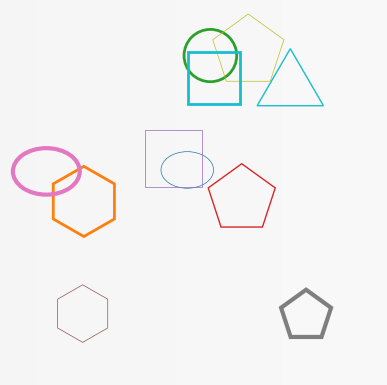[{"shape": "oval", "thickness": 0.5, "radius": 0.34, "center": [0.483, 0.559]}, {"shape": "hexagon", "thickness": 2, "radius": 0.46, "center": [0.216, 0.477]}, {"shape": "circle", "thickness": 2, "radius": 0.34, "center": [0.543, 0.856]}, {"shape": "pentagon", "thickness": 1, "radius": 0.45, "center": [0.624, 0.484]}, {"shape": "square", "thickness": 0.5, "radius": 0.37, "center": [0.448, 0.589]}, {"shape": "hexagon", "thickness": 0.5, "radius": 0.37, "center": [0.213, 0.185]}, {"shape": "oval", "thickness": 3, "radius": 0.43, "center": [0.12, 0.555]}, {"shape": "pentagon", "thickness": 3, "radius": 0.34, "center": [0.79, 0.18]}, {"shape": "pentagon", "thickness": 0.5, "radius": 0.48, "center": [0.641, 0.867]}, {"shape": "triangle", "thickness": 1, "radius": 0.49, "center": [0.749, 0.775]}, {"shape": "square", "thickness": 2, "radius": 0.34, "center": [0.552, 0.797]}]